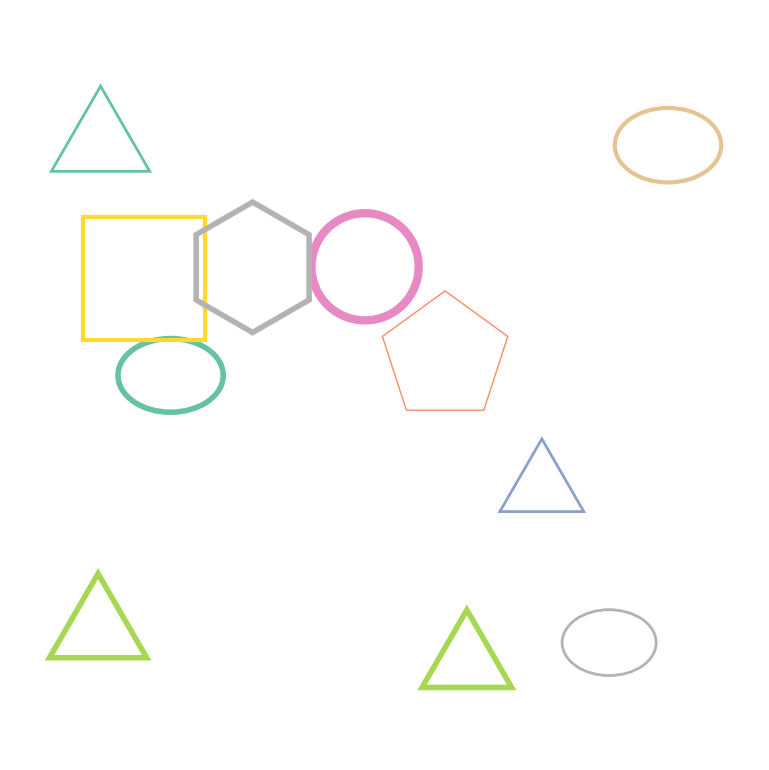[{"shape": "oval", "thickness": 2, "radius": 0.34, "center": [0.222, 0.512]}, {"shape": "triangle", "thickness": 1, "radius": 0.37, "center": [0.131, 0.814]}, {"shape": "pentagon", "thickness": 0.5, "radius": 0.43, "center": [0.578, 0.537]}, {"shape": "triangle", "thickness": 1, "radius": 0.31, "center": [0.704, 0.367]}, {"shape": "circle", "thickness": 3, "radius": 0.35, "center": [0.474, 0.654]}, {"shape": "triangle", "thickness": 2, "radius": 0.34, "center": [0.606, 0.141]}, {"shape": "triangle", "thickness": 2, "radius": 0.36, "center": [0.127, 0.182]}, {"shape": "square", "thickness": 1.5, "radius": 0.4, "center": [0.187, 0.639]}, {"shape": "oval", "thickness": 1.5, "radius": 0.35, "center": [0.868, 0.811]}, {"shape": "hexagon", "thickness": 2, "radius": 0.42, "center": [0.328, 0.653]}, {"shape": "oval", "thickness": 1, "radius": 0.31, "center": [0.791, 0.165]}]